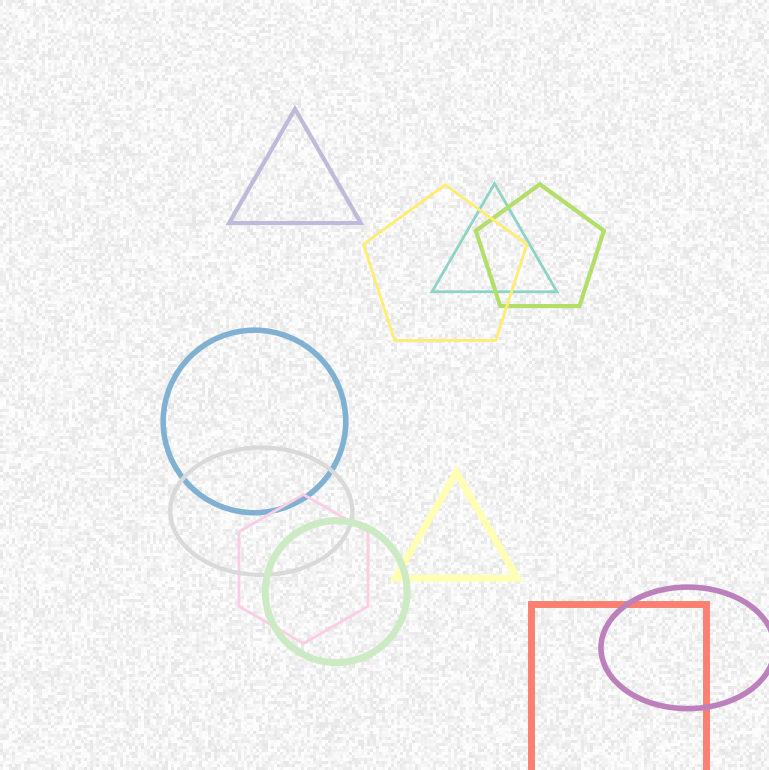[{"shape": "triangle", "thickness": 1, "radius": 0.47, "center": [0.642, 0.668]}, {"shape": "triangle", "thickness": 2.5, "radius": 0.46, "center": [0.593, 0.295]}, {"shape": "triangle", "thickness": 1.5, "radius": 0.49, "center": [0.383, 0.76]}, {"shape": "square", "thickness": 2.5, "radius": 0.57, "center": [0.803, 0.101]}, {"shape": "circle", "thickness": 2, "radius": 0.59, "center": [0.33, 0.453]}, {"shape": "pentagon", "thickness": 1.5, "radius": 0.44, "center": [0.701, 0.673]}, {"shape": "hexagon", "thickness": 1, "radius": 0.48, "center": [0.394, 0.261]}, {"shape": "oval", "thickness": 1.5, "radius": 0.59, "center": [0.339, 0.336]}, {"shape": "oval", "thickness": 2, "radius": 0.56, "center": [0.893, 0.159]}, {"shape": "circle", "thickness": 2.5, "radius": 0.46, "center": [0.437, 0.232]}, {"shape": "pentagon", "thickness": 1, "radius": 0.56, "center": [0.578, 0.648]}]